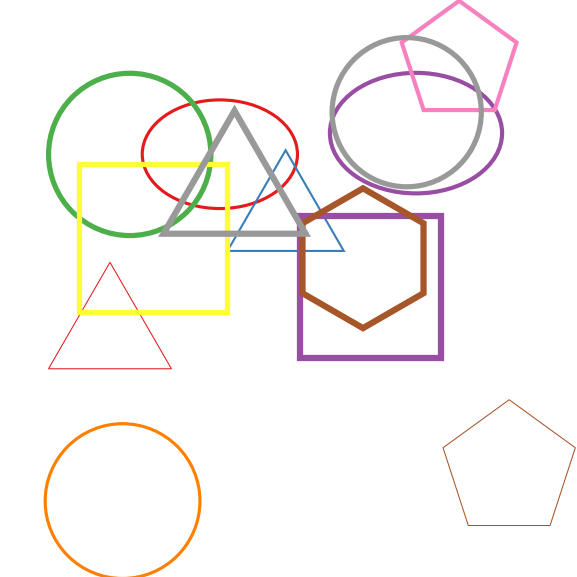[{"shape": "oval", "thickness": 1.5, "radius": 0.67, "center": [0.381, 0.732]}, {"shape": "triangle", "thickness": 0.5, "radius": 0.61, "center": [0.19, 0.422]}, {"shape": "triangle", "thickness": 1, "radius": 0.58, "center": [0.495, 0.623]}, {"shape": "circle", "thickness": 2.5, "radius": 0.7, "center": [0.225, 0.732]}, {"shape": "square", "thickness": 3, "radius": 0.61, "center": [0.642, 0.502]}, {"shape": "oval", "thickness": 2, "radius": 0.75, "center": [0.72, 0.769]}, {"shape": "circle", "thickness": 1.5, "radius": 0.67, "center": [0.212, 0.131]}, {"shape": "square", "thickness": 2.5, "radius": 0.64, "center": [0.265, 0.587]}, {"shape": "hexagon", "thickness": 3, "radius": 0.61, "center": [0.629, 0.552]}, {"shape": "pentagon", "thickness": 0.5, "radius": 0.6, "center": [0.882, 0.187]}, {"shape": "pentagon", "thickness": 2, "radius": 0.52, "center": [0.795, 0.893]}, {"shape": "triangle", "thickness": 3, "radius": 0.71, "center": [0.406, 0.665]}, {"shape": "circle", "thickness": 2.5, "radius": 0.65, "center": [0.704, 0.805]}]